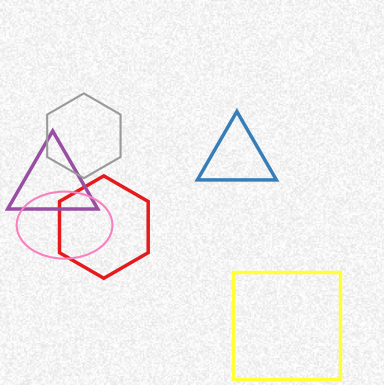[{"shape": "hexagon", "thickness": 2.5, "radius": 0.67, "center": [0.27, 0.41]}, {"shape": "triangle", "thickness": 2.5, "radius": 0.59, "center": [0.615, 0.592]}, {"shape": "triangle", "thickness": 2.5, "radius": 0.68, "center": [0.137, 0.525]}, {"shape": "square", "thickness": 2.5, "radius": 0.69, "center": [0.744, 0.155]}, {"shape": "oval", "thickness": 1.5, "radius": 0.62, "center": [0.168, 0.415]}, {"shape": "hexagon", "thickness": 1.5, "radius": 0.55, "center": [0.218, 0.647]}]